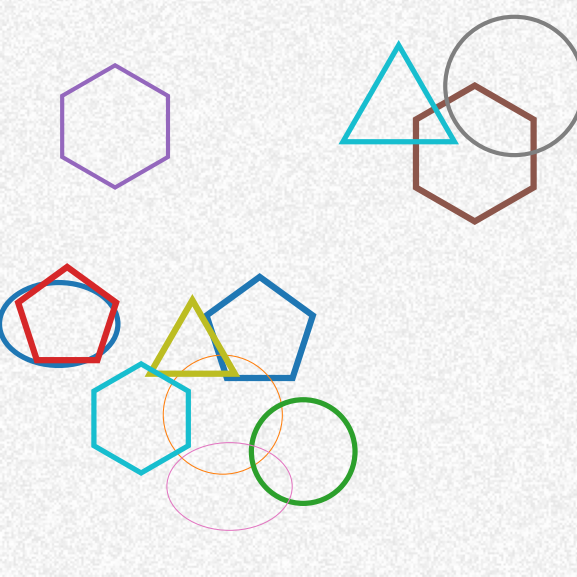[{"shape": "pentagon", "thickness": 3, "radius": 0.48, "center": [0.45, 0.423]}, {"shape": "oval", "thickness": 2.5, "radius": 0.51, "center": [0.102, 0.438]}, {"shape": "circle", "thickness": 0.5, "radius": 0.52, "center": [0.386, 0.281]}, {"shape": "circle", "thickness": 2.5, "radius": 0.45, "center": [0.525, 0.217]}, {"shape": "pentagon", "thickness": 3, "radius": 0.45, "center": [0.116, 0.448]}, {"shape": "hexagon", "thickness": 2, "radius": 0.53, "center": [0.199, 0.78]}, {"shape": "hexagon", "thickness": 3, "radius": 0.59, "center": [0.822, 0.733]}, {"shape": "oval", "thickness": 0.5, "radius": 0.54, "center": [0.397, 0.157]}, {"shape": "circle", "thickness": 2, "radius": 0.6, "center": [0.891, 0.85]}, {"shape": "triangle", "thickness": 3, "radius": 0.42, "center": [0.333, 0.394]}, {"shape": "triangle", "thickness": 2.5, "radius": 0.56, "center": [0.69, 0.809]}, {"shape": "hexagon", "thickness": 2.5, "radius": 0.47, "center": [0.244, 0.275]}]